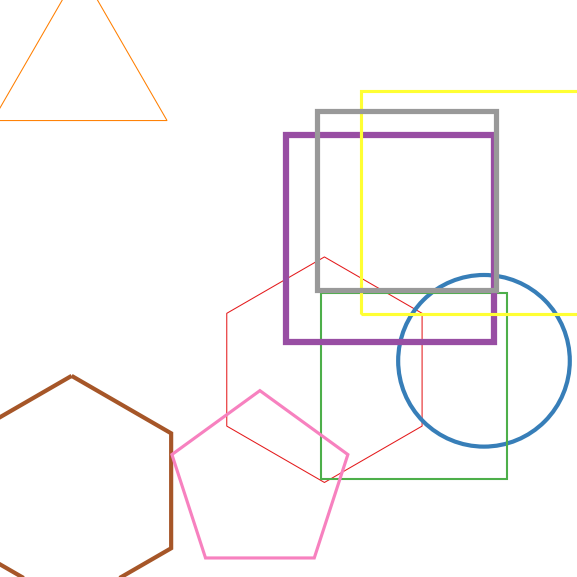[{"shape": "hexagon", "thickness": 0.5, "radius": 0.98, "center": [0.562, 0.359]}, {"shape": "circle", "thickness": 2, "radius": 0.74, "center": [0.838, 0.374]}, {"shape": "square", "thickness": 1, "radius": 0.81, "center": [0.717, 0.33]}, {"shape": "square", "thickness": 3, "radius": 0.9, "center": [0.676, 0.586]}, {"shape": "triangle", "thickness": 0.5, "radius": 0.87, "center": [0.138, 0.878]}, {"shape": "square", "thickness": 1.5, "radius": 0.97, "center": [0.818, 0.648]}, {"shape": "hexagon", "thickness": 2, "radius": 1.0, "center": [0.124, 0.149]}, {"shape": "pentagon", "thickness": 1.5, "radius": 0.8, "center": [0.45, 0.163]}, {"shape": "square", "thickness": 2.5, "radius": 0.77, "center": [0.704, 0.652]}]